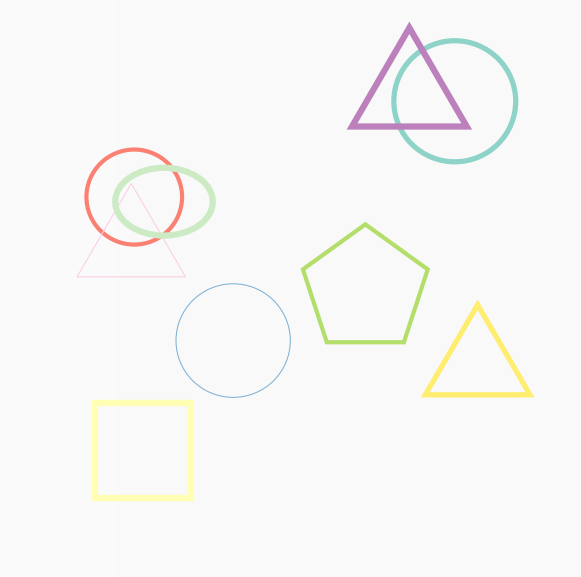[{"shape": "circle", "thickness": 2.5, "radius": 0.52, "center": [0.782, 0.824]}, {"shape": "square", "thickness": 3, "radius": 0.41, "center": [0.246, 0.219]}, {"shape": "circle", "thickness": 2, "radius": 0.41, "center": [0.231, 0.658]}, {"shape": "circle", "thickness": 0.5, "radius": 0.49, "center": [0.401, 0.409]}, {"shape": "pentagon", "thickness": 2, "radius": 0.56, "center": [0.629, 0.498]}, {"shape": "triangle", "thickness": 0.5, "radius": 0.54, "center": [0.226, 0.574]}, {"shape": "triangle", "thickness": 3, "radius": 0.57, "center": [0.704, 0.837]}, {"shape": "oval", "thickness": 3, "radius": 0.42, "center": [0.282, 0.65]}, {"shape": "triangle", "thickness": 2.5, "radius": 0.52, "center": [0.822, 0.367]}]